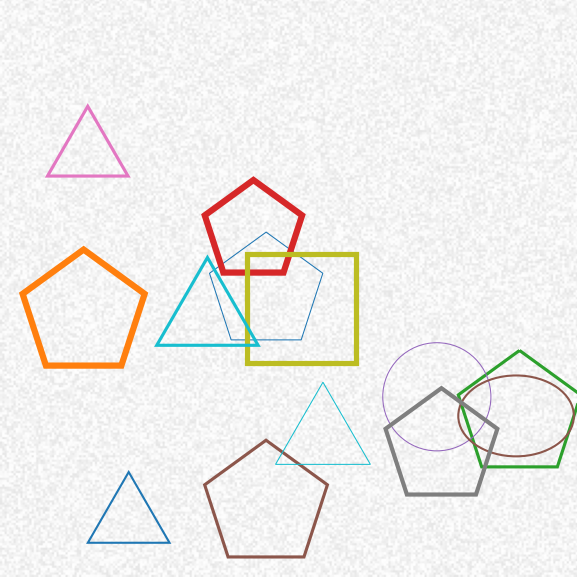[{"shape": "triangle", "thickness": 1, "radius": 0.41, "center": [0.223, 0.1]}, {"shape": "pentagon", "thickness": 0.5, "radius": 0.52, "center": [0.461, 0.494]}, {"shape": "pentagon", "thickness": 3, "radius": 0.56, "center": [0.145, 0.456]}, {"shape": "pentagon", "thickness": 1.5, "radius": 0.56, "center": [0.9, 0.281]}, {"shape": "pentagon", "thickness": 3, "radius": 0.44, "center": [0.439, 0.599]}, {"shape": "circle", "thickness": 0.5, "radius": 0.47, "center": [0.756, 0.312]}, {"shape": "oval", "thickness": 1, "radius": 0.5, "center": [0.894, 0.279]}, {"shape": "pentagon", "thickness": 1.5, "radius": 0.56, "center": [0.461, 0.125]}, {"shape": "triangle", "thickness": 1.5, "radius": 0.4, "center": [0.152, 0.735]}, {"shape": "pentagon", "thickness": 2, "radius": 0.51, "center": [0.764, 0.225]}, {"shape": "square", "thickness": 2.5, "radius": 0.47, "center": [0.522, 0.465]}, {"shape": "triangle", "thickness": 0.5, "radius": 0.47, "center": [0.559, 0.242]}, {"shape": "triangle", "thickness": 1.5, "radius": 0.51, "center": [0.359, 0.452]}]